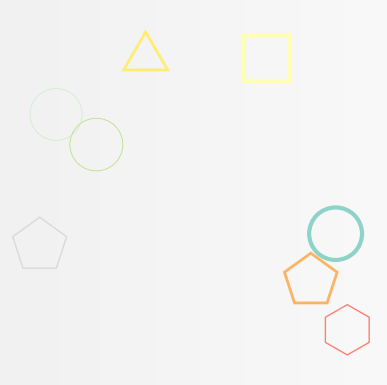[{"shape": "circle", "thickness": 3, "radius": 0.34, "center": [0.866, 0.393]}, {"shape": "square", "thickness": 3, "radius": 0.3, "center": [0.688, 0.849]}, {"shape": "hexagon", "thickness": 1, "radius": 0.33, "center": [0.896, 0.143]}, {"shape": "pentagon", "thickness": 2, "radius": 0.36, "center": [0.802, 0.271]}, {"shape": "circle", "thickness": 0.5, "radius": 0.34, "center": [0.249, 0.625]}, {"shape": "pentagon", "thickness": 1, "radius": 0.37, "center": [0.102, 0.363]}, {"shape": "circle", "thickness": 0.5, "radius": 0.34, "center": [0.145, 0.703]}, {"shape": "triangle", "thickness": 2, "radius": 0.33, "center": [0.376, 0.851]}]